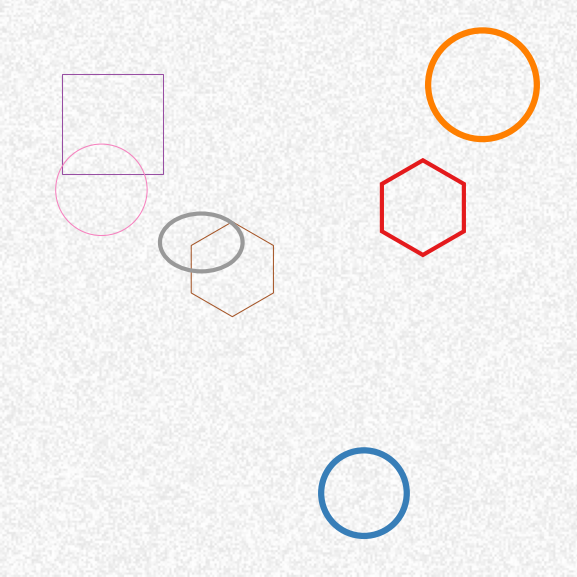[{"shape": "hexagon", "thickness": 2, "radius": 0.41, "center": [0.732, 0.64]}, {"shape": "circle", "thickness": 3, "radius": 0.37, "center": [0.63, 0.145]}, {"shape": "square", "thickness": 0.5, "radius": 0.43, "center": [0.195, 0.785]}, {"shape": "circle", "thickness": 3, "radius": 0.47, "center": [0.835, 0.852]}, {"shape": "hexagon", "thickness": 0.5, "radius": 0.41, "center": [0.402, 0.533]}, {"shape": "circle", "thickness": 0.5, "radius": 0.4, "center": [0.176, 0.67]}, {"shape": "oval", "thickness": 2, "radius": 0.36, "center": [0.349, 0.579]}]